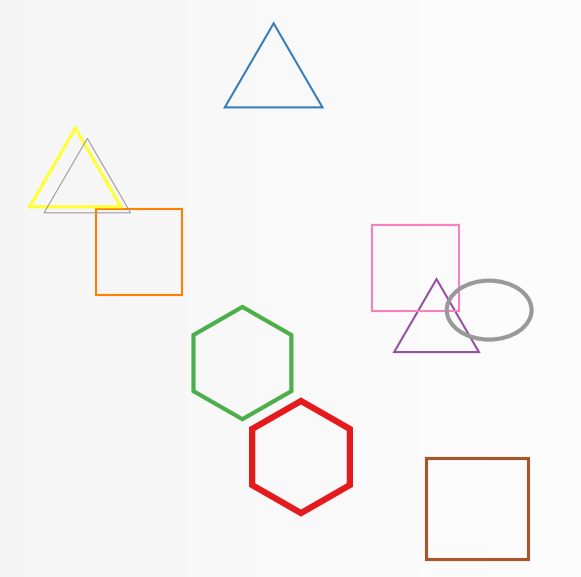[{"shape": "hexagon", "thickness": 3, "radius": 0.49, "center": [0.518, 0.208]}, {"shape": "triangle", "thickness": 1, "radius": 0.49, "center": [0.471, 0.862]}, {"shape": "hexagon", "thickness": 2, "radius": 0.49, "center": [0.417, 0.37]}, {"shape": "triangle", "thickness": 1, "radius": 0.42, "center": [0.751, 0.432]}, {"shape": "square", "thickness": 1, "radius": 0.37, "center": [0.239, 0.562]}, {"shape": "triangle", "thickness": 1.5, "radius": 0.45, "center": [0.13, 0.686]}, {"shape": "square", "thickness": 1.5, "radius": 0.44, "center": [0.821, 0.118]}, {"shape": "square", "thickness": 1, "radius": 0.38, "center": [0.715, 0.535]}, {"shape": "triangle", "thickness": 0.5, "radius": 0.43, "center": [0.15, 0.674]}, {"shape": "oval", "thickness": 2, "radius": 0.36, "center": [0.842, 0.462]}]